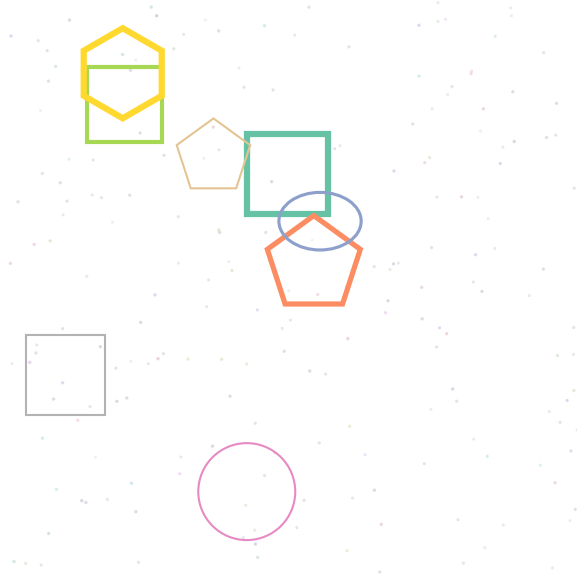[{"shape": "square", "thickness": 3, "radius": 0.35, "center": [0.498, 0.698]}, {"shape": "pentagon", "thickness": 2.5, "radius": 0.42, "center": [0.543, 0.541]}, {"shape": "oval", "thickness": 1.5, "radius": 0.36, "center": [0.554, 0.616]}, {"shape": "circle", "thickness": 1, "radius": 0.42, "center": [0.427, 0.148]}, {"shape": "square", "thickness": 2, "radius": 0.33, "center": [0.216, 0.818]}, {"shape": "hexagon", "thickness": 3, "radius": 0.39, "center": [0.213, 0.872]}, {"shape": "pentagon", "thickness": 1, "radius": 0.33, "center": [0.37, 0.727]}, {"shape": "square", "thickness": 1, "radius": 0.35, "center": [0.113, 0.349]}]